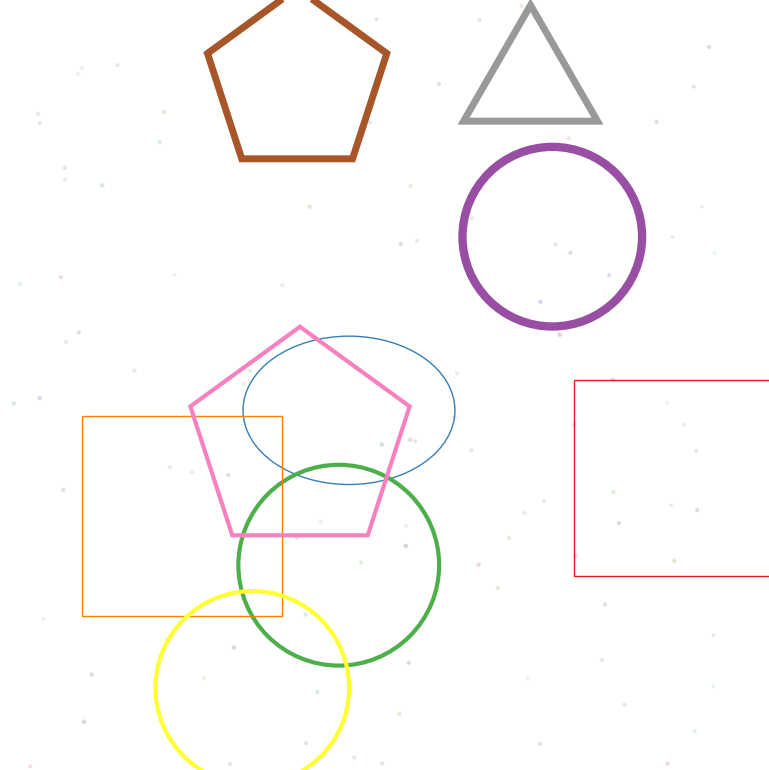[{"shape": "square", "thickness": 0.5, "radius": 0.64, "center": [0.873, 0.379]}, {"shape": "oval", "thickness": 0.5, "radius": 0.69, "center": [0.453, 0.467]}, {"shape": "circle", "thickness": 1.5, "radius": 0.65, "center": [0.44, 0.266]}, {"shape": "circle", "thickness": 3, "radius": 0.58, "center": [0.717, 0.693]}, {"shape": "square", "thickness": 0.5, "radius": 0.65, "center": [0.236, 0.33]}, {"shape": "circle", "thickness": 1.5, "radius": 0.63, "center": [0.328, 0.107]}, {"shape": "pentagon", "thickness": 2.5, "radius": 0.61, "center": [0.386, 0.893]}, {"shape": "pentagon", "thickness": 1.5, "radius": 0.75, "center": [0.39, 0.426]}, {"shape": "triangle", "thickness": 2.5, "radius": 0.5, "center": [0.689, 0.893]}]